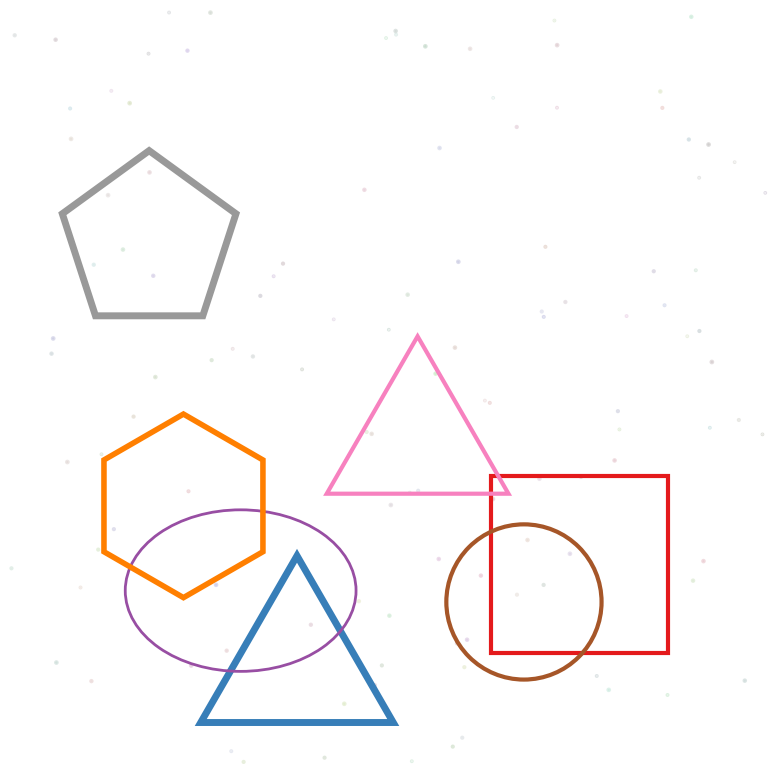[{"shape": "square", "thickness": 1.5, "radius": 0.57, "center": [0.753, 0.267]}, {"shape": "triangle", "thickness": 2.5, "radius": 0.72, "center": [0.386, 0.134]}, {"shape": "oval", "thickness": 1, "radius": 0.75, "center": [0.313, 0.233]}, {"shape": "hexagon", "thickness": 2, "radius": 0.6, "center": [0.238, 0.343]}, {"shape": "circle", "thickness": 1.5, "radius": 0.5, "center": [0.68, 0.218]}, {"shape": "triangle", "thickness": 1.5, "radius": 0.68, "center": [0.542, 0.427]}, {"shape": "pentagon", "thickness": 2.5, "radius": 0.59, "center": [0.194, 0.686]}]